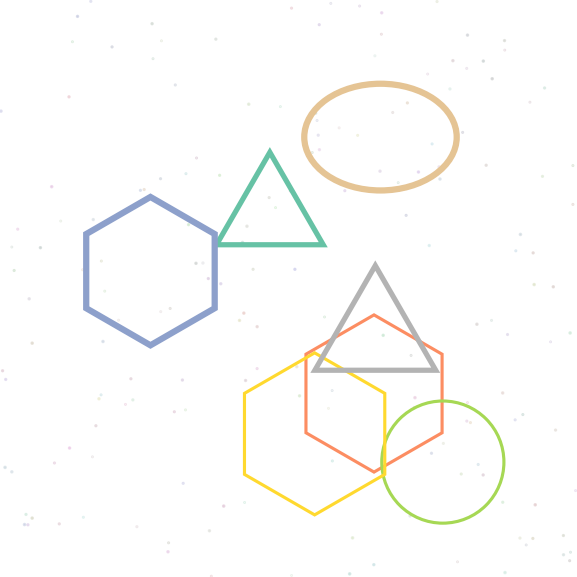[{"shape": "triangle", "thickness": 2.5, "radius": 0.53, "center": [0.467, 0.629]}, {"shape": "hexagon", "thickness": 1.5, "radius": 0.68, "center": [0.648, 0.318]}, {"shape": "hexagon", "thickness": 3, "radius": 0.64, "center": [0.261, 0.53]}, {"shape": "circle", "thickness": 1.5, "radius": 0.53, "center": [0.767, 0.199]}, {"shape": "hexagon", "thickness": 1.5, "radius": 0.7, "center": [0.545, 0.248]}, {"shape": "oval", "thickness": 3, "radius": 0.66, "center": [0.659, 0.762]}, {"shape": "triangle", "thickness": 2.5, "radius": 0.6, "center": [0.65, 0.418]}]